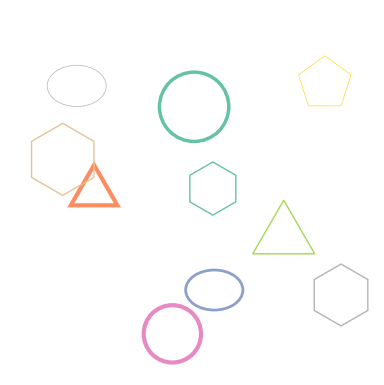[{"shape": "circle", "thickness": 2.5, "radius": 0.45, "center": [0.504, 0.723]}, {"shape": "hexagon", "thickness": 1, "radius": 0.34, "center": [0.553, 0.51]}, {"shape": "triangle", "thickness": 3, "radius": 0.35, "center": [0.244, 0.502]}, {"shape": "oval", "thickness": 2, "radius": 0.37, "center": [0.557, 0.247]}, {"shape": "circle", "thickness": 3, "radius": 0.37, "center": [0.448, 0.133]}, {"shape": "triangle", "thickness": 1, "radius": 0.46, "center": [0.737, 0.387]}, {"shape": "pentagon", "thickness": 0.5, "radius": 0.36, "center": [0.844, 0.783]}, {"shape": "hexagon", "thickness": 1, "radius": 0.47, "center": [0.163, 0.586]}, {"shape": "oval", "thickness": 0.5, "radius": 0.38, "center": [0.199, 0.777]}, {"shape": "hexagon", "thickness": 1, "radius": 0.4, "center": [0.886, 0.234]}]